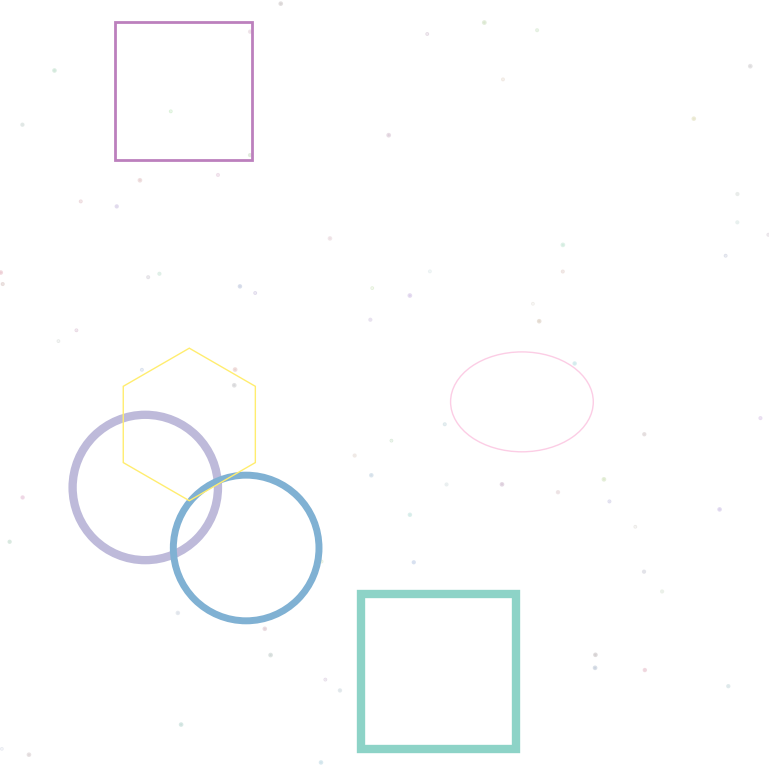[{"shape": "square", "thickness": 3, "radius": 0.5, "center": [0.57, 0.128]}, {"shape": "circle", "thickness": 3, "radius": 0.47, "center": [0.189, 0.367]}, {"shape": "circle", "thickness": 2.5, "radius": 0.47, "center": [0.32, 0.288]}, {"shape": "oval", "thickness": 0.5, "radius": 0.46, "center": [0.678, 0.478]}, {"shape": "square", "thickness": 1, "radius": 0.45, "center": [0.238, 0.882]}, {"shape": "hexagon", "thickness": 0.5, "radius": 0.5, "center": [0.246, 0.449]}]